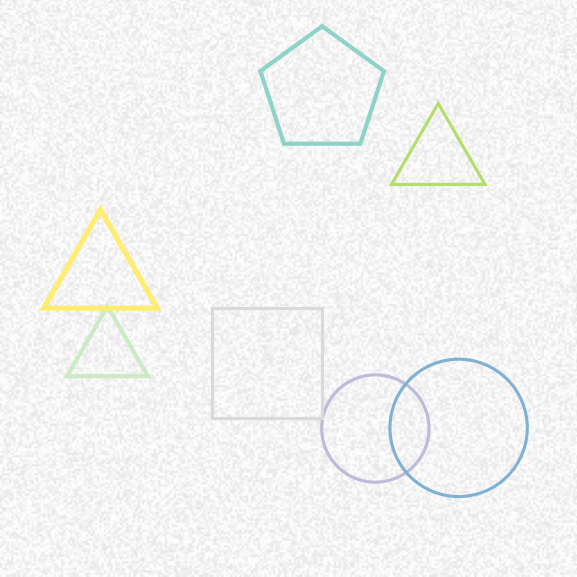[{"shape": "pentagon", "thickness": 2, "radius": 0.56, "center": [0.558, 0.841]}, {"shape": "circle", "thickness": 1.5, "radius": 0.46, "center": [0.65, 0.257]}, {"shape": "circle", "thickness": 1.5, "radius": 0.59, "center": [0.794, 0.258]}, {"shape": "triangle", "thickness": 1.5, "radius": 0.47, "center": [0.759, 0.727]}, {"shape": "square", "thickness": 1.5, "radius": 0.48, "center": [0.462, 0.371]}, {"shape": "triangle", "thickness": 2, "radius": 0.4, "center": [0.186, 0.388]}, {"shape": "triangle", "thickness": 2.5, "radius": 0.57, "center": [0.174, 0.522]}]